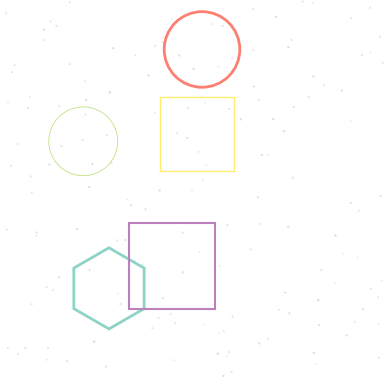[{"shape": "hexagon", "thickness": 2, "radius": 0.53, "center": [0.283, 0.251]}, {"shape": "circle", "thickness": 2, "radius": 0.49, "center": [0.525, 0.872]}, {"shape": "circle", "thickness": 0.5, "radius": 0.45, "center": [0.216, 0.633]}, {"shape": "square", "thickness": 1.5, "radius": 0.56, "center": [0.446, 0.309]}, {"shape": "square", "thickness": 1, "radius": 0.48, "center": [0.512, 0.652]}]